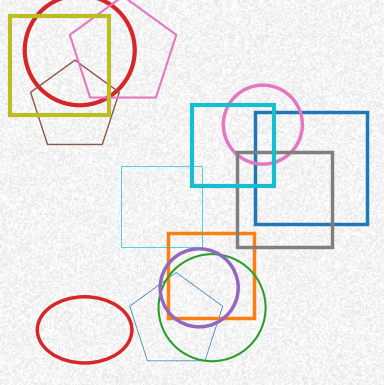[{"shape": "pentagon", "thickness": 0.5, "radius": 0.63, "center": [0.458, 0.165]}, {"shape": "square", "thickness": 2.5, "radius": 0.73, "center": [0.807, 0.564]}, {"shape": "square", "thickness": 2.5, "radius": 0.55, "center": [0.548, 0.285]}, {"shape": "circle", "thickness": 1.5, "radius": 0.7, "center": [0.551, 0.201]}, {"shape": "circle", "thickness": 3, "radius": 0.71, "center": [0.207, 0.87]}, {"shape": "oval", "thickness": 2.5, "radius": 0.61, "center": [0.22, 0.143]}, {"shape": "circle", "thickness": 2.5, "radius": 0.51, "center": [0.517, 0.252]}, {"shape": "pentagon", "thickness": 1, "radius": 0.61, "center": [0.195, 0.723]}, {"shape": "circle", "thickness": 2.5, "radius": 0.51, "center": [0.683, 0.676]}, {"shape": "pentagon", "thickness": 1.5, "radius": 0.73, "center": [0.32, 0.864]}, {"shape": "square", "thickness": 2.5, "radius": 0.62, "center": [0.739, 0.482]}, {"shape": "square", "thickness": 3, "radius": 0.64, "center": [0.155, 0.83]}, {"shape": "square", "thickness": 3, "radius": 0.53, "center": [0.605, 0.622]}, {"shape": "square", "thickness": 0.5, "radius": 0.53, "center": [0.418, 0.465]}]